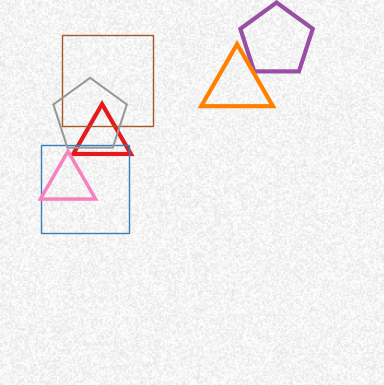[{"shape": "triangle", "thickness": 3, "radius": 0.43, "center": [0.265, 0.643]}, {"shape": "square", "thickness": 1, "radius": 0.57, "center": [0.221, 0.509]}, {"shape": "pentagon", "thickness": 3, "radius": 0.49, "center": [0.718, 0.895]}, {"shape": "triangle", "thickness": 3, "radius": 0.54, "center": [0.616, 0.778]}, {"shape": "square", "thickness": 1, "radius": 0.59, "center": [0.279, 0.791]}, {"shape": "triangle", "thickness": 2.5, "radius": 0.41, "center": [0.177, 0.524]}, {"shape": "pentagon", "thickness": 1.5, "radius": 0.5, "center": [0.234, 0.698]}]